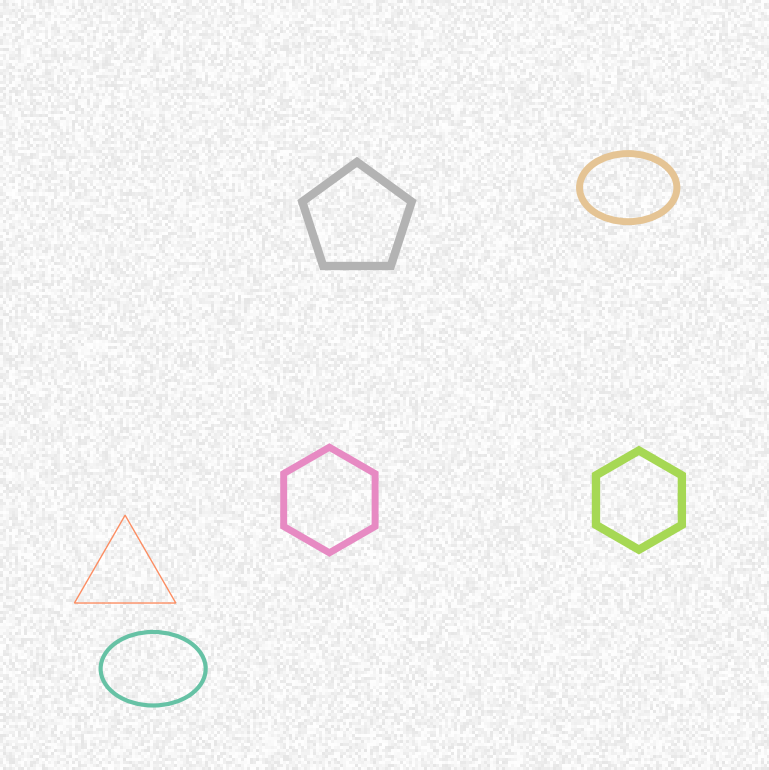[{"shape": "oval", "thickness": 1.5, "radius": 0.34, "center": [0.199, 0.132]}, {"shape": "triangle", "thickness": 0.5, "radius": 0.38, "center": [0.162, 0.255]}, {"shape": "hexagon", "thickness": 2.5, "radius": 0.34, "center": [0.428, 0.351]}, {"shape": "hexagon", "thickness": 3, "radius": 0.32, "center": [0.83, 0.351]}, {"shape": "oval", "thickness": 2.5, "radius": 0.32, "center": [0.816, 0.756]}, {"shape": "pentagon", "thickness": 3, "radius": 0.37, "center": [0.464, 0.715]}]